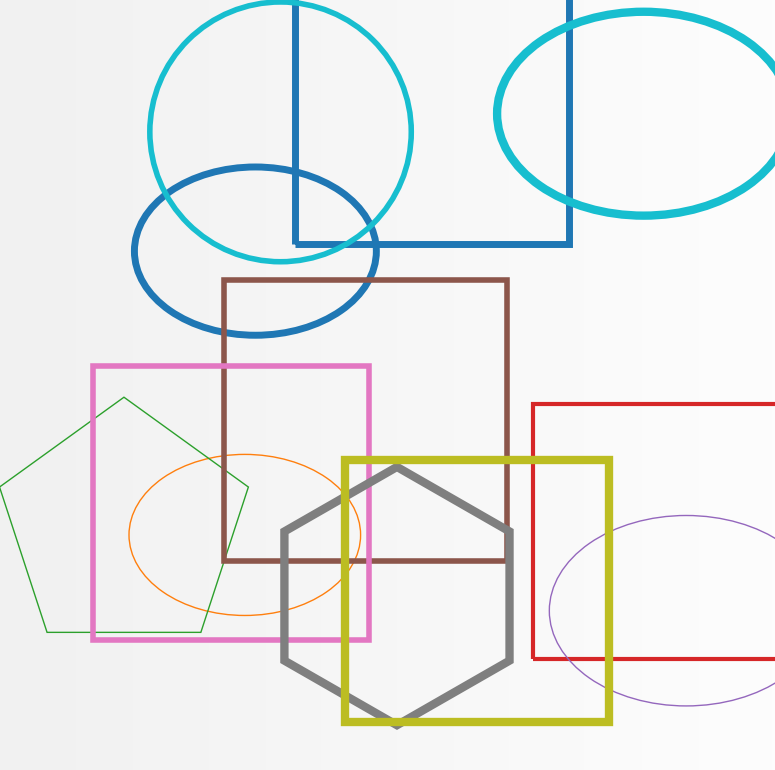[{"shape": "oval", "thickness": 2.5, "radius": 0.78, "center": [0.33, 0.674]}, {"shape": "square", "thickness": 2.5, "radius": 0.88, "center": [0.557, 0.86]}, {"shape": "oval", "thickness": 0.5, "radius": 0.75, "center": [0.316, 0.305]}, {"shape": "pentagon", "thickness": 0.5, "radius": 0.84, "center": [0.16, 0.315]}, {"shape": "square", "thickness": 1.5, "radius": 0.83, "center": [0.853, 0.31]}, {"shape": "oval", "thickness": 0.5, "radius": 0.88, "center": [0.885, 0.207]}, {"shape": "square", "thickness": 2, "radius": 0.91, "center": [0.472, 0.454]}, {"shape": "square", "thickness": 2, "radius": 0.89, "center": [0.298, 0.347]}, {"shape": "hexagon", "thickness": 3, "radius": 0.84, "center": [0.512, 0.226]}, {"shape": "square", "thickness": 3, "radius": 0.85, "center": [0.616, 0.233]}, {"shape": "circle", "thickness": 2, "radius": 0.84, "center": [0.362, 0.829]}, {"shape": "oval", "thickness": 3, "radius": 0.95, "center": [0.831, 0.852]}]